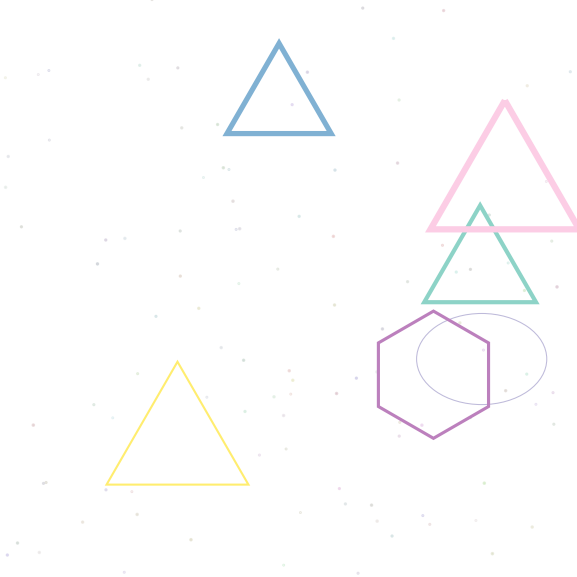[{"shape": "triangle", "thickness": 2, "radius": 0.56, "center": [0.831, 0.532]}, {"shape": "oval", "thickness": 0.5, "radius": 0.56, "center": [0.834, 0.377]}, {"shape": "triangle", "thickness": 2.5, "radius": 0.52, "center": [0.483, 0.82]}, {"shape": "triangle", "thickness": 3, "radius": 0.74, "center": [0.874, 0.676]}, {"shape": "hexagon", "thickness": 1.5, "radius": 0.55, "center": [0.751, 0.35]}, {"shape": "triangle", "thickness": 1, "radius": 0.71, "center": [0.307, 0.231]}]